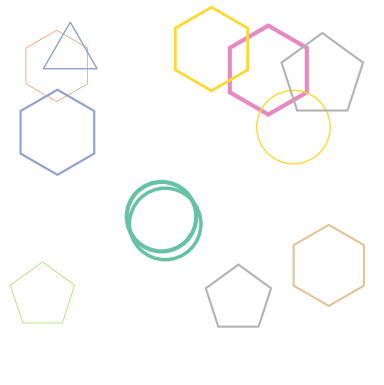[{"shape": "circle", "thickness": 3, "radius": 0.45, "center": [0.419, 0.437]}, {"shape": "circle", "thickness": 2.5, "radius": 0.46, "center": [0.429, 0.418]}, {"shape": "hexagon", "thickness": 0.5, "radius": 0.46, "center": [0.147, 0.829]}, {"shape": "triangle", "thickness": 1, "radius": 0.4, "center": [0.182, 0.862]}, {"shape": "hexagon", "thickness": 1.5, "radius": 0.55, "center": [0.149, 0.656]}, {"shape": "hexagon", "thickness": 3, "radius": 0.58, "center": [0.697, 0.818]}, {"shape": "pentagon", "thickness": 0.5, "radius": 0.44, "center": [0.11, 0.232]}, {"shape": "circle", "thickness": 1, "radius": 0.48, "center": [0.762, 0.67]}, {"shape": "hexagon", "thickness": 2, "radius": 0.54, "center": [0.549, 0.873]}, {"shape": "hexagon", "thickness": 1.5, "radius": 0.53, "center": [0.854, 0.311]}, {"shape": "pentagon", "thickness": 1.5, "radius": 0.56, "center": [0.837, 0.803]}, {"shape": "pentagon", "thickness": 1.5, "radius": 0.45, "center": [0.619, 0.224]}]